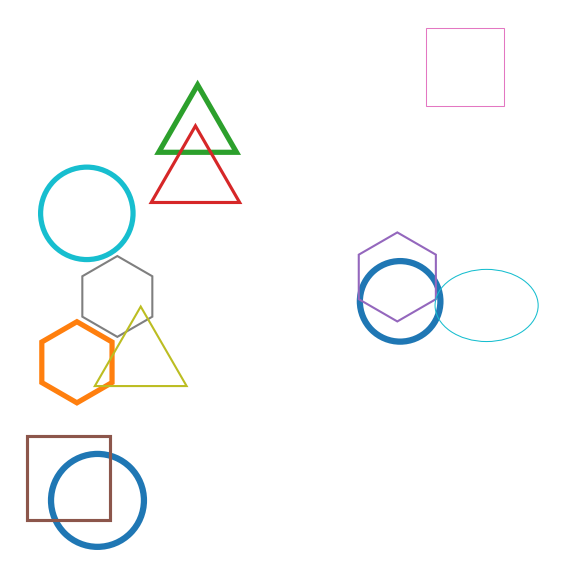[{"shape": "circle", "thickness": 3, "radius": 0.35, "center": [0.693, 0.477]}, {"shape": "circle", "thickness": 3, "radius": 0.4, "center": [0.169, 0.133]}, {"shape": "hexagon", "thickness": 2.5, "radius": 0.35, "center": [0.133, 0.372]}, {"shape": "triangle", "thickness": 2.5, "radius": 0.39, "center": [0.342, 0.774]}, {"shape": "triangle", "thickness": 1.5, "radius": 0.44, "center": [0.338, 0.693]}, {"shape": "hexagon", "thickness": 1, "radius": 0.39, "center": [0.688, 0.52]}, {"shape": "square", "thickness": 1.5, "radius": 0.36, "center": [0.119, 0.171]}, {"shape": "square", "thickness": 0.5, "radius": 0.34, "center": [0.805, 0.884]}, {"shape": "hexagon", "thickness": 1, "radius": 0.35, "center": [0.203, 0.486]}, {"shape": "triangle", "thickness": 1, "radius": 0.46, "center": [0.244, 0.377]}, {"shape": "oval", "thickness": 0.5, "radius": 0.45, "center": [0.843, 0.47]}, {"shape": "circle", "thickness": 2.5, "radius": 0.4, "center": [0.15, 0.63]}]